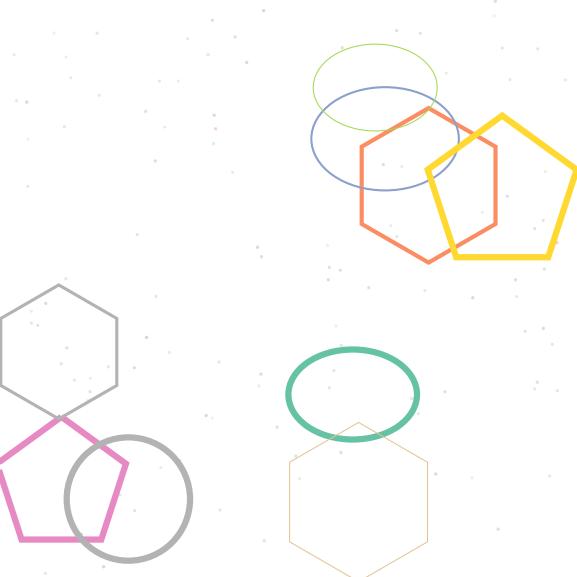[{"shape": "oval", "thickness": 3, "radius": 0.56, "center": [0.611, 0.316]}, {"shape": "hexagon", "thickness": 2, "radius": 0.67, "center": [0.742, 0.678]}, {"shape": "oval", "thickness": 1, "radius": 0.64, "center": [0.667, 0.759]}, {"shape": "pentagon", "thickness": 3, "radius": 0.59, "center": [0.106, 0.16]}, {"shape": "oval", "thickness": 0.5, "radius": 0.54, "center": [0.65, 0.848]}, {"shape": "pentagon", "thickness": 3, "radius": 0.68, "center": [0.87, 0.663]}, {"shape": "hexagon", "thickness": 0.5, "radius": 0.69, "center": [0.621, 0.13]}, {"shape": "hexagon", "thickness": 1.5, "radius": 0.58, "center": [0.102, 0.39]}, {"shape": "circle", "thickness": 3, "radius": 0.53, "center": [0.222, 0.135]}]